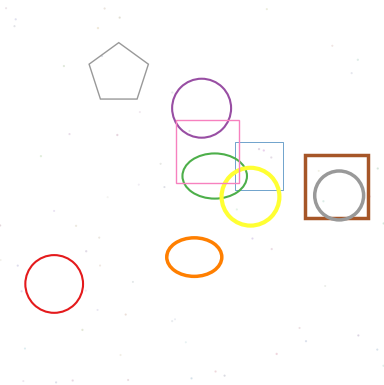[{"shape": "circle", "thickness": 1.5, "radius": 0.37, "center": [0.141, 0.262]}, {"shape": "square", "thickness": 0.5, "radius": 0.31, "center": [0.674, 0.57]}, {"shape": "oval", "thickness": 1.5, "radius": 0.42, "center": [0.558, 0.543]}, {"shape": "circle", "thickness": 1.5, "radius": 0.38, "center": [0.524, 0.719]}, {"shape": "oval", "thickness": 2.5, "radius": 0.36, "center": [0.505, 0.332]}, {"shape": "circle", "thickness": 3, "radius": 0.38, "center": [0.651, 0.489]}, {"shape": "square", "thickness": 2.5, "radius": 0.41, "center": [0.874, 0.516]}, {"shape": "square", "thickness": 1, "radius": 0.41, "center": [0.54, 0.605]}, {"shape": "pentagon", "thickness": 1, "radius": 0.4, "center": [0.308, 0.808]}, {"shape": "circle", "thickness": 2.5, "radius": 0.32, "center": [0.881, 0.492]}]